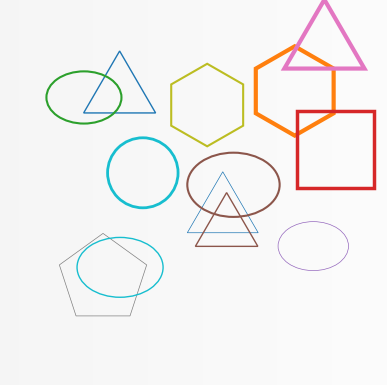[{"shape": "triangle", "thickness": 1, "radius": 0.54, "center": [0.309, 0.76]}, {"shape": "triangle", "thickness": 0.5, "radius": 0.53, "center": [0.575, 0.448]}, {"shape": "hexagon", "thickness": 3, "radius": 0.58, "center": [0.761, 0.764]}, {"shape": "oval", "thickness": 1.5, "radius": 0.48, "center": [0.217, 0.747]}, {"shape": "square", "thickness": 2.5, "radius": 0.5, "center": [0.866, 0.611]}, {"shape": "oval", "thickness": 0.5, "radius": 0.45, "center": [0.808, 0.361]}, {"shape": "oval", "thickness": 1.5, "radius": 0.6, "center": [0.603, 0.52]}, {"shape": "triangle", "thickness": 1, "radius": 0.47, "center": [0.585, 0.407]}, {"shape": "triangle", "thickness": 3, "radius": 0.6, "center": [0.837, 0.882]}, {"shape": "pentagon", "thickness": 0.5, "radius": 0.59, "center": [0.266, 0.275]}, {"shape": "hexagon", "thickness": 1.5, "radius": 0.54, "center": [0.535, 0.727]}, {"shape": "oval", "thickness": 1, "radius": 0.56, "center": [0.31, 0.306]}, {"shape": "circle", "thickness": 2, "radius": 0.45, "center": [0.369, 0.551]}]